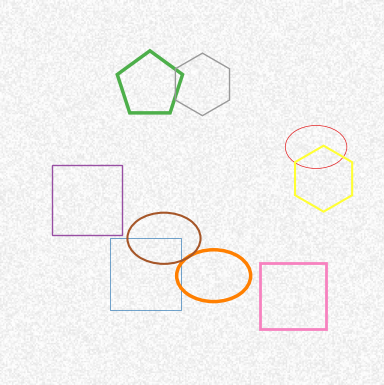[{"shape": "oval", "thickness": 0.5, "radius": 0.4, "center": [0.821, 0.618]}, {"shape": "square", "thickness": 0.5, "radius": 0.47, "center": [0.378, 0.288]}, {"shape": "pentagon", "thickness": 2.5, "radius": 0.45, "center": [0.389, 0.779]}, {"shape": "square", "thickness": 1, "radius": 0.45, "center": [0.226, 0.481]}, {"shape": "oval", "thickness": 2.5, "radius": 0.48, "center": [0.555, 0.284]}, {"shape": "hexagon", "thickness": 1.5, "radius": 0.43, "center": [0.841, 0.536]}, {"shape": "oval", "thickness": 1.5, "radius": 0.47, "center": [0.426, 0.381]}, {"shape": "square", "thickness": 2, "radius": 0.43, "center": [0.76, 0.231]}, {"shape": "hexagon", "thickness": 1, "radius": 0.41, "center": [0.526, 0.781]}]